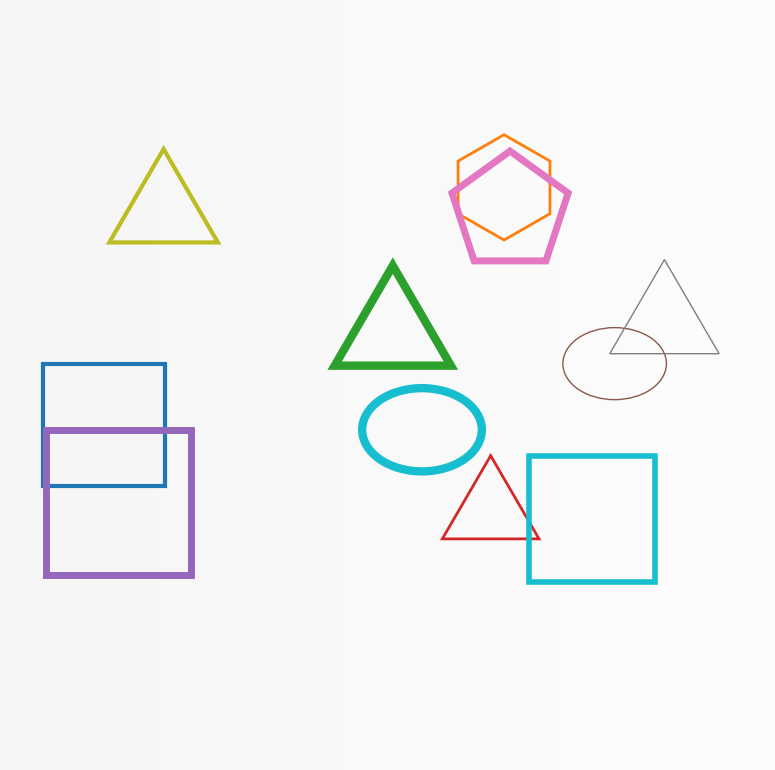[{"shape": "square", "thickness": 1.5, "radius": 0.39, "center": [0.134, 0.448]}, {"shape": "hexagon", "thickness": 1, "radius": 0.34, "center": [0.65, 0.757]}, {"shape": "triangle", "thickness": 3, "radius": 0.43, "center": [0.507, 0.568]}, {"shape": "triangle", "thickness": 1, "radius": 0.36, "center": [0.633, 0.336]}, {"shape": "square", "thickness": 2.5, "radius": 0.47, "center": [0.153, 0.347]}, {"shape": "oval", "thickness": 0.5, "radius": 0.33, "center": [0.793, 0.528]}, {"shape": "pentagon", "thickness": 2.5, "radius": 0.39, "center": [0.658, 0.725]}, {"shape": "triangle", "thickness": 0.5, "radius": 0.41, "center": [0.857, 0.581]}, {"shape": "triangle", "thickness": 1.5, "radius": 0.4, "center": [0.211, 0.726]}, {"shape": "oval", "thickness": 3, "radius": 0.39, "center": [0.545, 0.442]}, {"shape": "square", "thickness": 2, "radius": 0.41, "center": [0.764, 0.326]}]